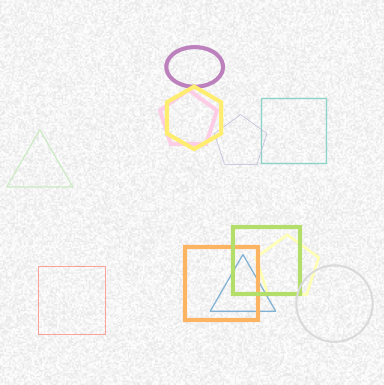[{"shape": "square", "thickness": 1, "radius": 0.42, "center": [0.763, 0.66]}, {"shape": "pentagon", "thickness": 2, "radius": 0.43, "center": [0.746, 0.305]}, {"shape": "pentagon", "thickness": 0.5, "radius": 0.36, "center": [0.625, 0.631]}, {"shape": "square", "thickness": 0.5, "radius": 0.44, "center": [0.185, 0.221]}, {"shape": "triangle", "thickness": 1, "radius": 0.49, "center": [0.631, 0.241]}, {"shape": "square", "thickness": 3, "radius": 0.47, "center": [0.575, 0.263]}, {"shape": "square", "thickness": 3, "radius": 0.44, "center": [0.692, 0.324]}, {"shape": "pentagon", "thickness": 3, "radius": 0.39, "center": [0.49, 0.689]}, {"shape": "circle", "thickness": 1.5, "radius": 0.5, "center": [0.869, 0.211]}, {"shape": "oval", "thickness": 3, "radius": 0.37, "center": [0.506, 0.826]}, {"shape": "triangle", "thickness": 1, "radius": 0.5, "center": [0.103, 0.564]}, {"shape": "hexagon", "thickness": 3, "radius": 0.41, "center": [0.504, 0.694]}]